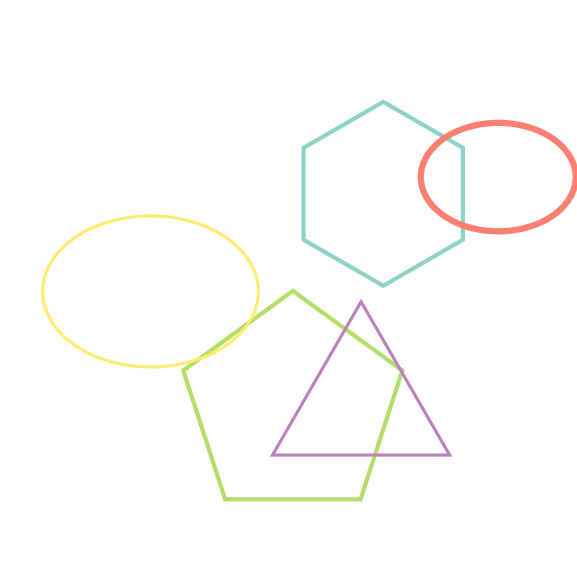[{"shape": "hexagon", "thickness": 2, "radius": 0.8, "center": [0.664, 0.664]}, {"shape": "oval", "thickness": 3, "radius": 0.67, "center": [0.863, 0.692]}, {"shape": "pentagon", "thickness": 2, "radius": 1.0, "center": [0.507, 0.296]}, {"shape": "triangle", "thickness": 1.5, "radius": 0.89, "center": [0.625, 0.3]}, {"shape": "oval", "thickness": 1.5, "radius": 0.93, "center": [0.261, 0.494]}]